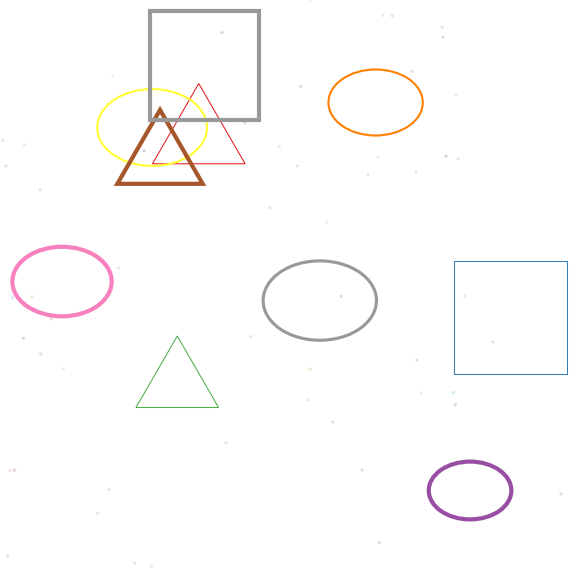[{"shape": "triangle", "thickness": 0.5, "radius": 0.46, "center": [0.344, 0.762]}, {"shape": "square", "thickness": 0.5, "radius": 0.49, "center": [0.884, 0.449]}, {"shape": "triangle", "thickness": 0.5, "radius": 0.41, "center": [0.307, 0.335]}, {"shape": "oval", "thickness": 2, "radius": 0.36, "center": [0.814, 0.15]}, {"shape": "oval", "thickness": 1, "radius": 0.41, "center": [0.65, 0.822]}, {"shape": "oval", "thickness": 1, "radius": 0.48, "center": [0.263, 0.778]}, {"shape": "triangle", "thickness": 2, "radius": 0.43, "center": [0.277, 0.723]}, {"shape": "oval", "thickness": 2, "radius": 0.43, "center": [0.107, 0.512]}, {"shape": "square", "thickness": 2, "radius": 0.47, "center": [0.354, 0.886]}, {"shape": "oval", "thickness": 1.5, "radius": 0.49, "center": [0.554, 0.479]}]